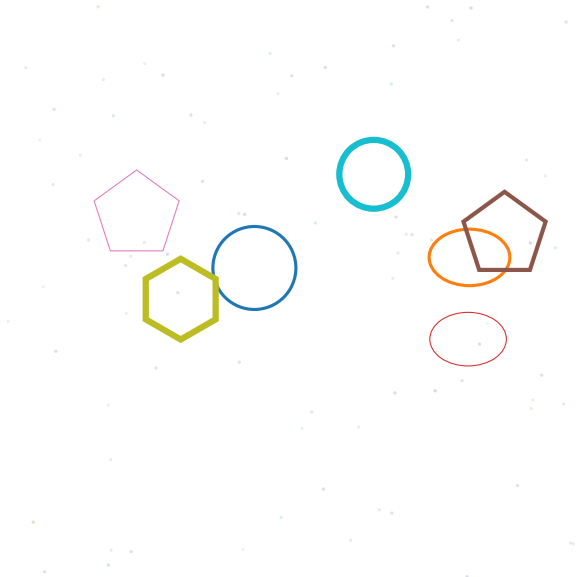[{"shape": "circle", "thickness": 1.5, "radius": 0.36, "center": [0.441, 0.535]}, {"shape": "oval", "thickness": 1.5, "radius": 0.35, "center": [0.813, 0.553]}, {"shape": "oval", "thickness": 0.5, "radius": 0.33, "center": [0.811, 0.412]}, {"shape": "pentagon", "thickness": 2, "radius": 0.37, "center": [0.874, 0.592]}, {"shape": "pentagon", "thickness": 0.5, "radius": 0.39, "center": [0.237, 0.627]}, {"shape": "hexagon", "thickness": 3, "radius": 0.35, "center": [0.313, 0.481]}, {"shape": "circle", "thickness": 3, "radius": 0.3, "center": [0.647, 0.697]}]